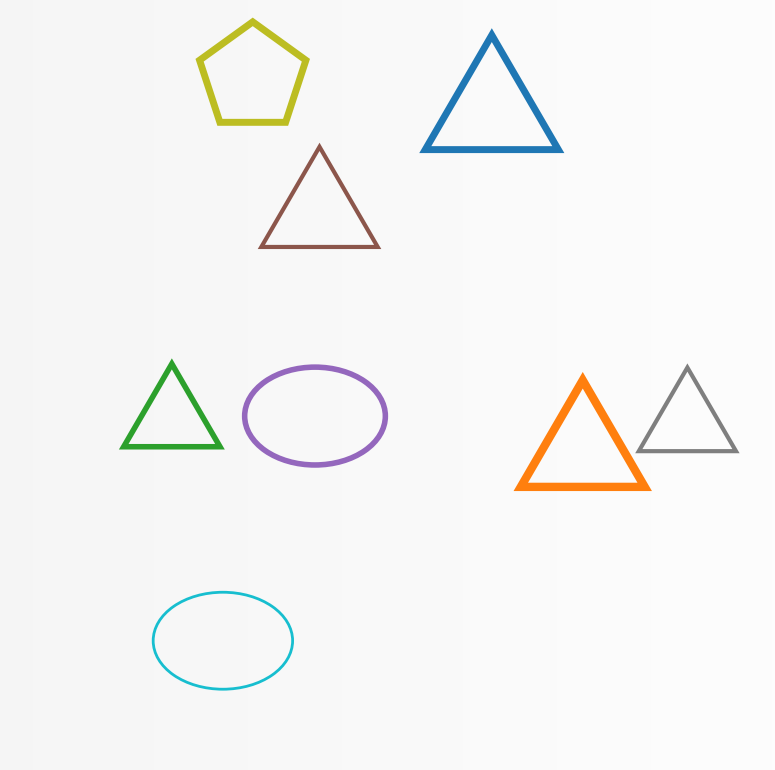[{"shape": "triangle", "thickness": 2.5, "radius": 0.5, "center": [0.635, 0.855]}, {"shape": "triangle", "thickness": 3, "radius": 0.46, "center": [0.752, 0.414]}, {"shape": "triangle", "thickness": 2, "radius": 0.36, "center": [0.222, 0.456]}, {"shape": "oval", "thickness": 2, "radius": 0.45, "center": [0.406, 0.46]}, {"shape": "triangle", "thickness": 1.5, "radius": 0.43, "center": [0.412, 0.723]}, {"shape": "triangle", "thickness": 1.5, "radius": 0.36, "center": [0.887, 0.45]}, {"shape": "pentagon", "thickness": 2.5, "radius": 0.36, "center": [0.326, 0.899]}, {"shape": "oval", "thickness": 1, "radius": 0.45, "center": [0.288, 0.168]}]